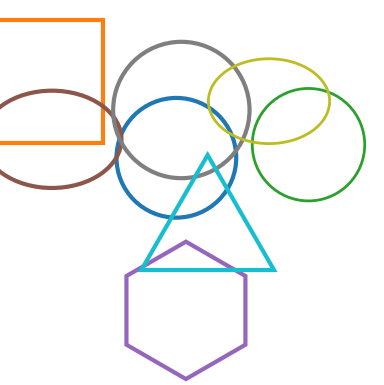[{"shape": "circle", "thickness": 3, "radius": 0.78, "center": [0.458, 0.59]}, {"shape": "square", "thickness": 3, "radius": 0.8, "center": [0.106, 0.788]}, {"shape": "circle", "thickness": 2, "radius": 0.73, "center": [0.801, 0.624]}, {"shape": "hexagon", "thickness": 3, "radius": 0.89, "center": [0.483, 0.194]}, {"shape": "oval", "thickness": 3, "radius": 0.9, "center": [0.135, 0.638]}, {"shape": "circle", "thickness": 3, "radius": 0.89, "center": [0.471, 0.714]}, {"shape": "oval", "thickness": 2, "radius": 0.79, "center": [0.699, 0.737]}, {"shape": "triangle", "thickness": 3, "radius": 1.0, "center": [0.539, 0.398]}]